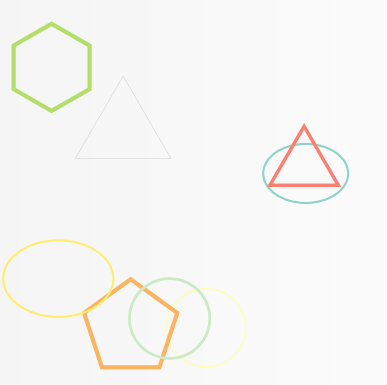[{"shape": "oval", "thickness": 1.5, "radius": 0.55, "center": [0.789, 0.55]}, {"shape": "circle", "thickness": 1, "radius": 0.51, "center": [0.532, 0.149]}, {"shape": "triangle", "thickness": 2.5, "radius": 0.51, "center": [0.785, 0.57]}, {"shape": "pentagon", "thickness": 3, "radius": 0.63, "center": [0.337, 0.148]}, {"shape": "hexagon", "thickness": 3, "radius": 0.57, "center": [0.133, 0.825]}, {"shape": "triangle", "thickness": 0.5, "radius": 0.71, "center": [0.318, 0.66]}, {"shape": "circle", "thickness": 2, "radius": 0.52, "center": [0.438, 0.173]}, {"shape": "oval", "thickness": 1.5, "radius": 0.71, "center": [0.15, 0.276]}]